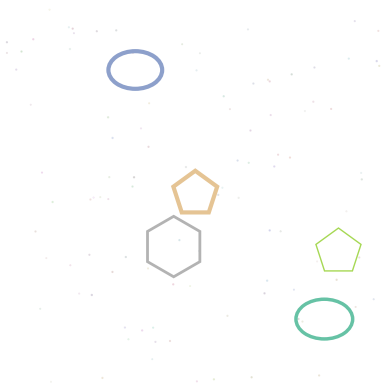[{"shape": "oval", "thickness": 2.5, "radius": 0.37, "center": [0.842, 0.171]}, {"shape": "oval", "thickness": 3, "radius": 0.35, "center": [0.351, 0.818]}, {"shape": "pentagon", "thickness": 1, "radius": 0.31, "center": [0.879, 0.346]}, {"shape": "pentagon", "thickness": 3, "radius": 0.3, "center": [0.507, 0.497]}, {"shape": "hexagon", "thickness": 2, "radius": 0.39, "center": [0.451, 0.36]}]